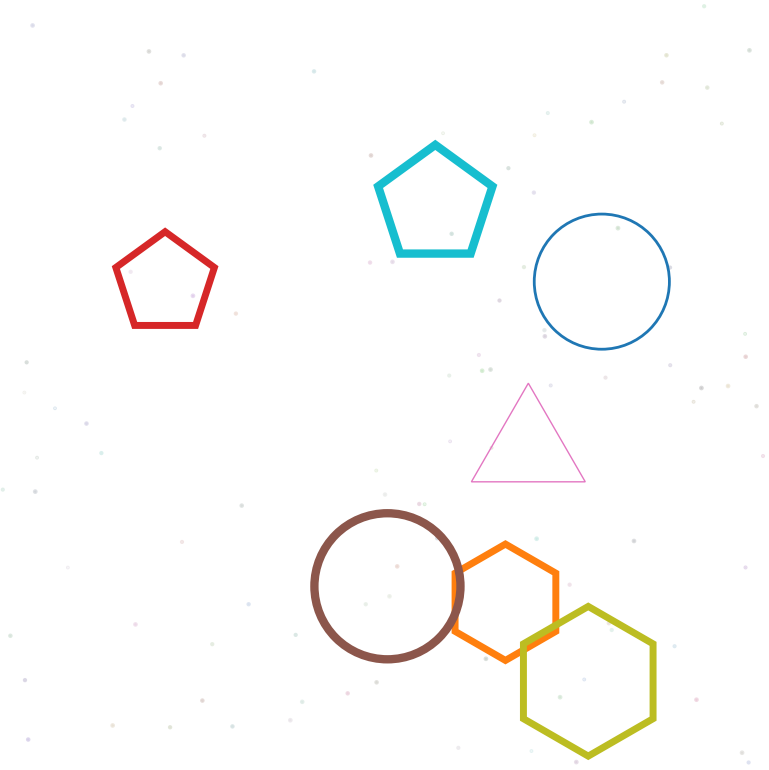[{"shape": "circle", "thickness": 1, "radius": 0.44, "center": [0.782, 0.634]}, {"shape": "hexagon", "thickness": 2.5, "radius": 0.38, "center": [0.656, 0.218]}, {"shape": "pentagon", "thickness": 2.5, "radius": 0.34, "center": [0.214, 0.632]}, {"shape": "circle", "thickness": 3, "radius": 0.47, "center": [0.503, 0.239]}, {"shape": "triangle", "thickness": 0.5, "radius": 0.43, "center": [0.686, 0.417]}, {"shape": "hexagon", "thickness": 2.5, "radius": 0.49, "center": [0.764, 0.115]}, {"shape": "pentagon", "thickness": 3, "radius": 0.39, "center": [0.565, 0.734]}]